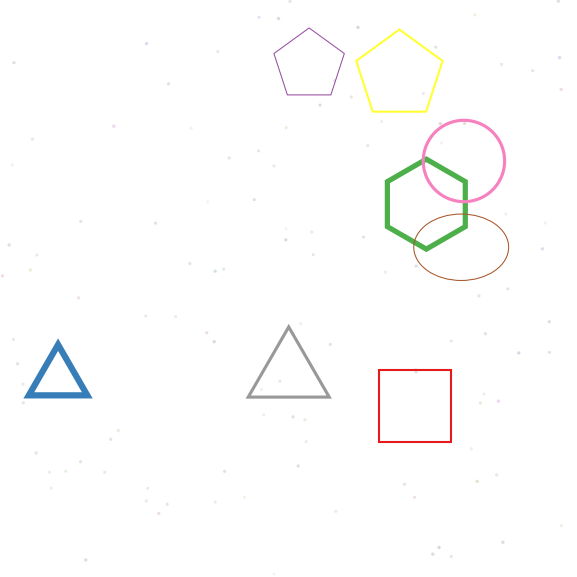[{"shape": "square", "thickness": 1, "radius": 0.31, "center": [0.719, 0.297]}, {"shape": "triangle", "thickness": 3, "radius": 0.29, "center": [0.101, 0.344]}, {"shape": "hexagon", "thickness": 2.5, "radius": 0.39, "center": [0.738, 0.646]}, {"shape": "pentagon", "thickness": 0.5, "radius": 0.32, "center": [0.535, 0.887]}, {"shape": "pentagon", "thickness": 1, "radius": 0.39, "center": [0.692, 0.869]}, {"shape": "oval", "thickness": 0.5, "radius": 0.41, "center": [0.799, 0.571]}, {"shape": "circle", "thickness": 1.5, "radius": 0.35, "center": [0.803, 0.72]}, {"shape": "triangle", "thickness": 1.5, "radius": 0.4, "center": [0.5, 0.352]}]